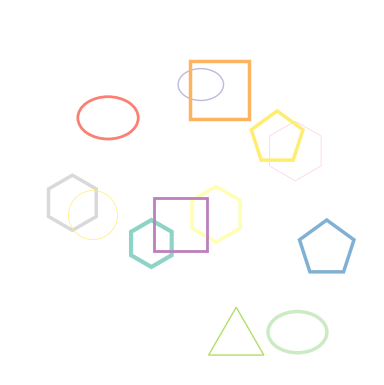[{"shape": "hexagon", "thickness": 3, "radius": 0.3, "center": [0.393, 0.368]}, {"shape": "hexagon", "thickness": 2.5, "radius": 0.36, "center": [0.561, 0.444]}, {"shape": "oval", "thickness": 1, "radius": 0.3, "center": [0.522, 0.78]}, {"shape": "oval", "thickness": 2, "radius": 0.39, "center": [0.281, 0.694]}, {"shape": "pentagon", "thickness": 2.5, "radius": 0.37, "center": [0.849, 0.354]}, {"shape": "square", "thickness": 2.5, "radius": 0.38, "center": [0.57, 0.766]}, {"shape": "triangle", "thickness": 1, "radius": 0.41, "center": [0.614, 0.119]}, {"shape": "hexagon", "thickness": 0.5, "radius": 0.39, "center": [0.767, 0.608]}, {"shape": "hexagon", "thickness": 2.5, "radius": 0.36, "center": [0.188, 0.473]}, {"shape": "square", "thickness": 2, "radius": 0.34, "center": [0.468, 0.418]}, {"shape": "oval", "thickness": 2.5, "radius": 0.38, "center": [0.773, 0.137]}, {"shape": "circle", "thickness": 0.5, "radius": 0.32, "center": [0.241, 0.441]}, {"shape": "pentagon", "thickness": 2.5, "radius": 0.35, "center": [0.72, 0.641]}]